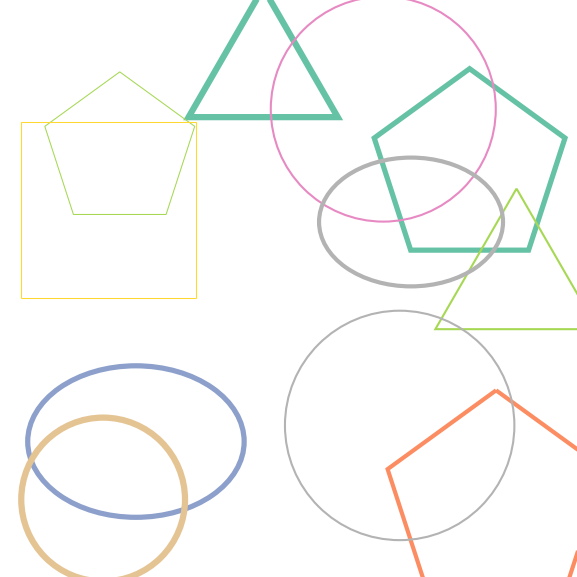[{"shape": "triangle", "thickness": 3, "radius": 0.75, "center": [0.456, 0.871]}, {"shape": "pentagon", "thickness": 2.5, "radius": 0.87, "center": [0.813, 0.706]}, {"shape": "pentagon", "thickness": 2, "radius": 0.99, "center": [0.859, 0.126]}, {"shape": "oval", "thickness": 2.5, "radius": 0.94, "center": [0.235, 0.235]}, {"shape": "circle", "thickness": 1, "radius": 0.97, "center": [0.664, 0.81]}, {"shape": "pentagon", "thickness": 0.5, "radius": 0.68, "center": [0.207, 0.738]}, {"shape": "triangle", "thickness": 1, "radius": 0.81, "center": [0.894, 0.51]}, {"shape": "square", "thickness": 0.5, "radius": 0.76, "center": [0.188, 0.636]}, {"shape": "circle", "thickness": 3, "radius": 0.71, "center": [0.179, 0.134]}, {"shape": "circle", "thickness": 1, "radius": 0.99, "center": [0.692, 0.262]}, {"shape": "oval", "thickness": 2, "radius": 0.8, "center": [0.712, 0.615]}]